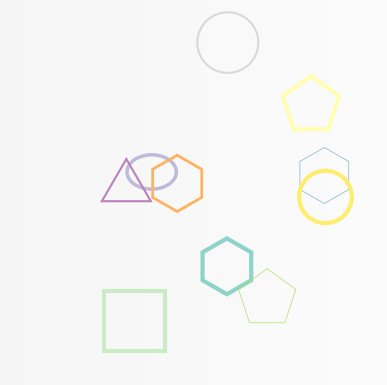[{"shape": "hexagon", "thickness": 3, "radius": 0.36, "center": [0.586, 0.308]}, {"shape": "pentagon", "thickness": 3, "radius": 0.38, "center": [0.803, 0.726]}, {"shape": "oval", "thickness": 2.5, "radius": 0.32, "center": [0.391, 0.553]}, {"shape": "hexagon", "thickness": 0.5, "radius": 0.36, "center": [0.837, 0.544]}, {"shape": "hexagon", "thickness": 2, "radius": 0.37, "center": [0.457, 0.524]}, {"shape": "pentagon", "thickness": 0.5, "radius": 0.39, "center": [0.69, 0.224]}, {"shape": "circle", "thickness": 1.5, "radius": 0.39, "center": [0.588, 0.889]}, {"shape": "triangle", "thickness": 1.5, "radius": 0.37, "center": [0.326, 0.514]}, {"shape": "square", "thickness": 3, "radius": 0.39, "center": [0.348, 0.166]}, {"shape": "circle", "thickness": 3, "radius": 0.34, "center": [0.84, 0.489]}]